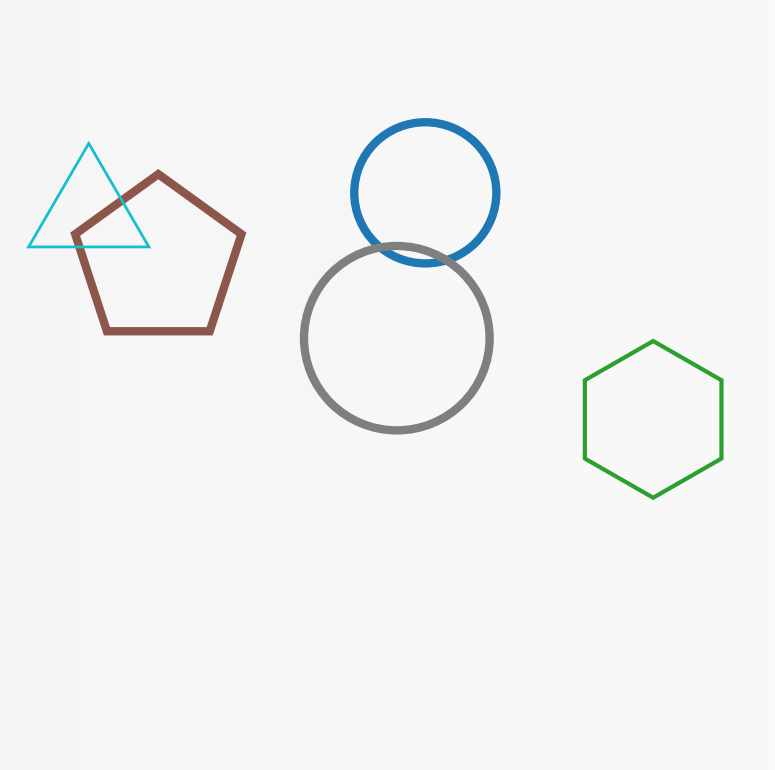[{"shape": "circle", "thickness": 3, "radius": 0.46, "center": [0.549, 0.75]}, {"shape": "hexagon", "thickness": 1.5, "radius": 0.51, "center": [0.843, 0.455]}, {"shape": "pentagon", "thickness": 3, "radius": 0.56, "center": [0.204, 0.661]}, {"shape": "circle", "thickness": 3, "radius": 0.6, "center": [0.512, 0.561]}, {"shape": "triangle", "thickness": 1, "radius": 0.45, "center": [0.115, 0.724]}]